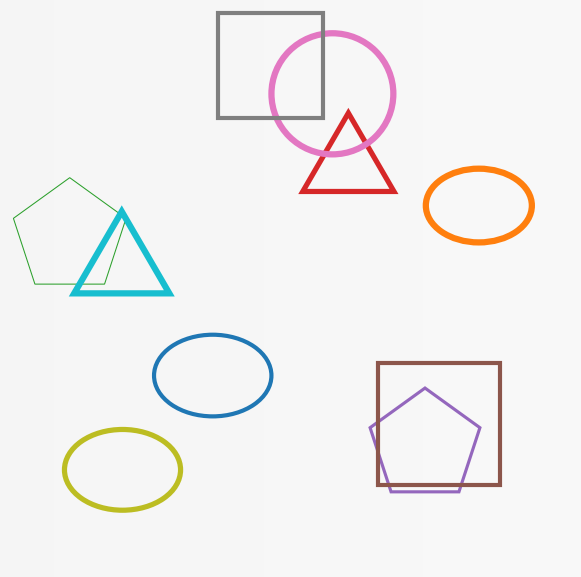[{"shape": "oval", "thickness": 2, "radius": 0.5, "center": [0.366, 0.349]}, {"shape": "oval", "thickness": 3, "radius": 0.46, "center": [0.824, 0.643]}, {"shape": "pentagon", "thickness": 0.5, "radius": 0.51, "center": [0.12, 0.59]}, {"shape": "triangle", "thickness": 2.5, "radius": 0.45, "center": [0.599, 0.713]}, {"shape": "pentagon", "thickness": 1.5, "radius": 0.5, "center": [0.731, 0.228]}, {"shape": "square", "thickness": 2, "radius": 0.53, "center": [0.755, 0.266]}, {"shape": "circle", "thickness": 3, "radius": 0.52, "center": [0.572, 0.837]}, {"shape": "square", "thickness": 2, "radius": 0.45, "center": [0.466, 0.885]}, {"shape": "oval", "thickness": 2.5, "radius": 0.5, "center": [0.211, 0.186]}, {"shape": "triangle", "thickness": 3, "radius": 0.47, "center": [0.209, 0.538]}]